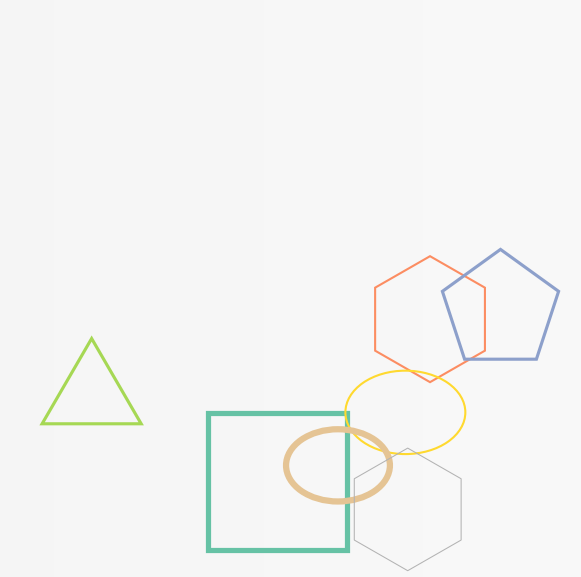[{"shape": "square", "thickness": 2.5, "radius": 0.6, "center": [0.477, 0.165]}, {"shape": "hexagon", "thickness": 1, "radius": 0.55, "center": [0.74, 0.446]}, {"shape": "pentagon", "thickness": 1.5, "radius": 0.53, "center": [0.861, 0.462]}, {"shape": "triangle", "thickness": 1.5, "radius": 0.49, "center": [0.158, 0.315]}, {"shape": "oval", "thickness": 1, "radius": 0.52, "center": [0.697, 0.285]}, {"shape": "oval", "thickness": 3, "radius": 0.45, "center": [0.581, 0.193]}, {"shape": "hexagon", "thickness": 0.5, "radius": 0.53, "center": [0.701, 0.117]}]